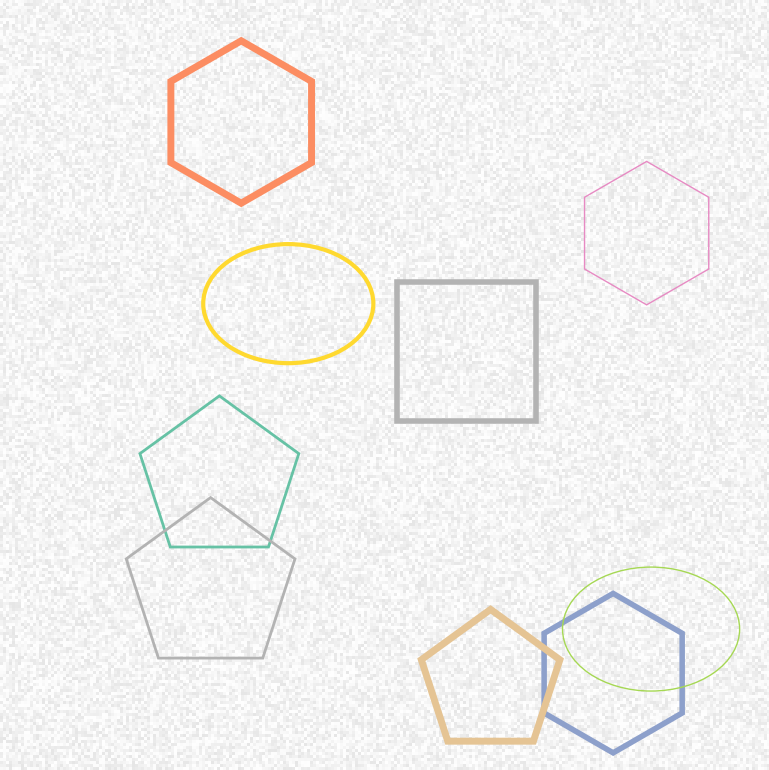[{"shape": "pentagon", "thickness": 1, "radius": 0.54, "center": [0.285, 0.377]}, {"shape": "hexagon", "thickness": 2.5, "radius": 0.53, "center": [0.313, 0.842]}, {"shape": "hexagon", "thickness": 2, "radius": 0.52, "center": [0.796, 0.126]}, {"shape": "hexagon", "thickness": 0.5, "radius": 0.47, "center": [0.84, 0.697]}, {"shape": "oval", "thickness": 0.5, "radius": 0.57, "center": [0.846, 0.183]}, {"shape": "oval", "thickness": 1.5, "radius": 0.55, "center": [0.374, 0.606]}, {"shape": "pentagon", "thickness": 2.5, "radius": 0.47, "center": [0.637, 0.114]}, {"shape": "pentagon", "thickness": 1, "radius": 0.58, "center": [0.274, 0.239]}, {"shape": "square", "thickness": 2, "radius": 0.45, "center": [0.606, 0.543]}]